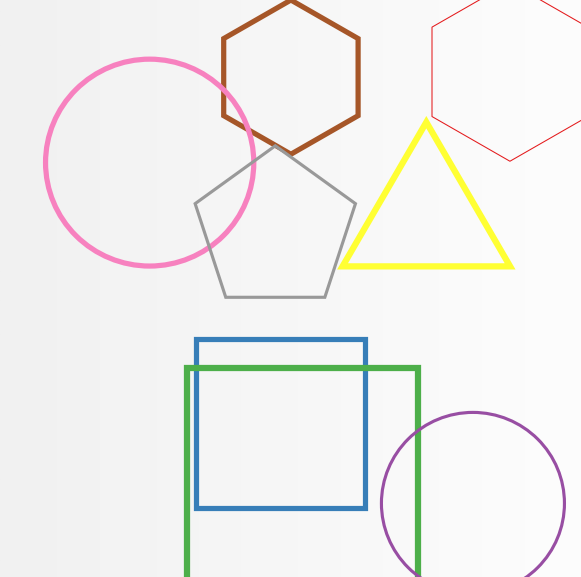[{"shape": "hexagon", "thickness": 0.5, "radius": 0.77, "center": [0.877, 0.875]}, {"shape": "square", "thickness": 2.5, "radius": 0.73, "center": [0.482, 0.266]}, {"shape": "square", "thickness": 3, "radius": 0.99, "center": [0.521, 0.163]}, {"shape": "circle", "thickness": 1.5, "radius": 0.79, "center": [0.814, 0.128]}, {"shape": "triangle", "thickness": 3, "radius": 0.83, "center": [0.733, 0.621]}, {"shape": "hexagon", "thickness": 2.5, "radius": 0.67, "center": [0.5, 0.866]}, {"shape": "circle", "thickness": 2.5, "radius": 0.9, "center": [0.257, 0.718]}, {"shape": "pentagon", "thickness": 1.5, "radius": 0.73, "center": [0.474, 0.602]}]